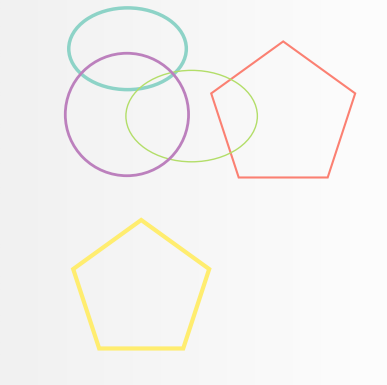[{"shape": "oval", "thickness": 2.5, "radius": 0.76, "center": [0.329, 0.873]}, {"shape": "pentagon", "thickness": 1.5, "radius": 0.98, "center": [0.731, 0.697]}, {"shape": "oval", "thickness": 1, "radius": 0.85, "center": [0.495, 0.698]}, {"shape": "circle", "thickness": 2, "radius": 0.8, "center": [0.328, 0.703]}, {"shape": "pentagon", "thickness": 3, "radius": 0.92, "center": [0.364, 0.244]}]